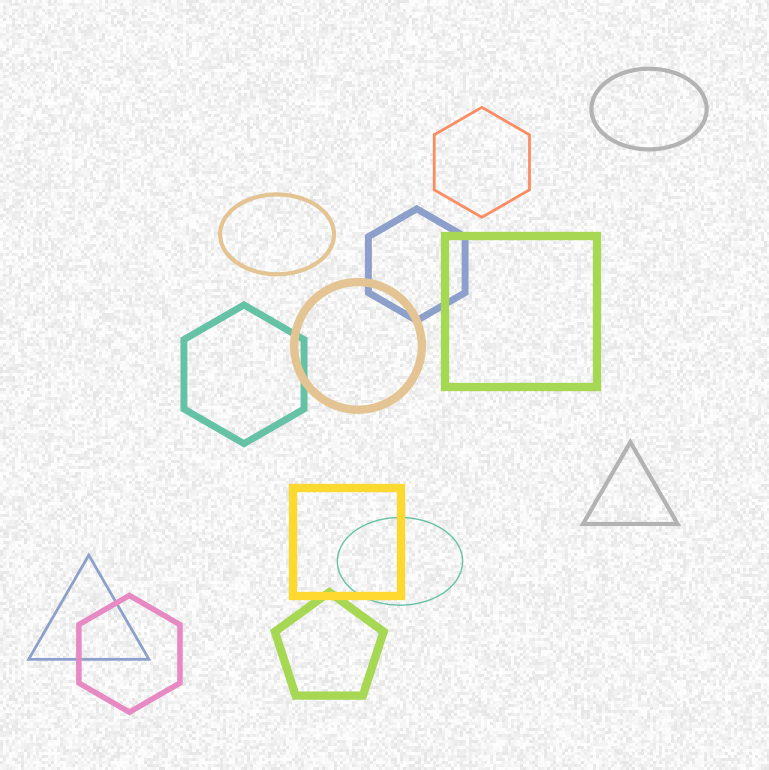[{"shape": "hexagon", "thickness": 2.5, "radius": 0.45, "center": [0.317, 0.514]}, {"shape": "oval", "thickness": 0.5, "radius": 0.41, "center": [0.519, 0.271]}, {"shape": "hexagon", "thickness": 1, "radius": 0.36, "center": [0.626, 0.789]}, {"shape": "hexagon", "thickness": 2.5, "radius": 0.36, "center": [0.541, 0.656]}, {"shape": "triangle", "thickness": 1, "radius": 0.45, "center": [0.115, 0.189]}, {"shape": "hexagon", "thickness": 2, "radius": 0.38, "center": [0.168, 0.151]}, {"shape": "square", "thickness": 3, "radius": 0.49, "center": [0.677, 0.596]}, {"shape": "pentagon", "thickness": 3, "radius": 0.37, "center": [0.428, 0.157]}, {"shape": "square", "thickness": 3, "radius": 0.35, "center": [0.451, 0.296]}, {"shape": "oval", "thickness": 1.5, "radius": 0.37, "center": [0.36, 0.696]}, {"shape": "circle", "thickness": 3, "radius": 0.41, "center": [0.465, 0.551]}, {"shape": "oval", "thickness": 1.5, "radius": 0.37, "center": [0.843, 0.858]}, {"shape": "triangle", "thickness": 1.5, "radius": 0.35, "center": [0.819, 0.355]}]